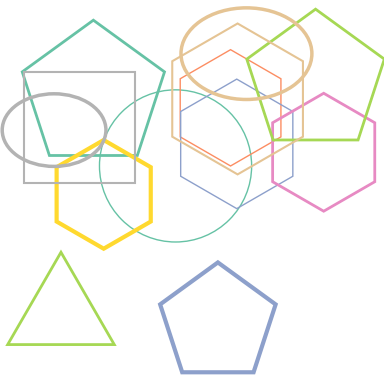[{"shape": "circle", "thickness": 1, "radius": 0.99, "center": [0.456, 0.569]}, {"shape": "pentagon", "thickness": 2, "radius": 0.97, "center": [0.243, 0.753]}, {"shape": "hexagon", "thickness": 1, "radius": 0.76, "center": [0.599, 0.72]}, {"shape": "pentagon", "thickness": 3, "radius": 0.79, "center": [0.566, 0.161]}, {"shape": "hexagon", "thickness": 1, "radius": 0.84, "center": [0.615, 0.626]}, {"shape": "hexagon", "thickness": 2, "radius": 0.77, "center": [0.841, 0.605]}, {"shape": "triangle", "thickness": 2, "radius": 0.8, "center": [0.158, 0.185]}, {"shape": "pentagon", "thickness": 2, "radius": 0.94, "center": [0.82, 0.788]}, {"shape": "hexagon", "thickness": 3, "radius": 0.71, "center": [0.269, 0.495]}, {"shape": "oval", "thickness": 2.5, "radius": 0.85, "center": [0.64, 0.861]}, {"shape": "hexagon", "thickness": 1.5, "radius": 0.98, "center": [0.617, 0.743]}, {"shape": "square", "thickness": 1.5, "radius": 0.72, "center": [0.206, 0.669]}, {"shape": "oval", "thickness": 2.5, "radius": 0.67, "center": [0.14, 0.662]}]